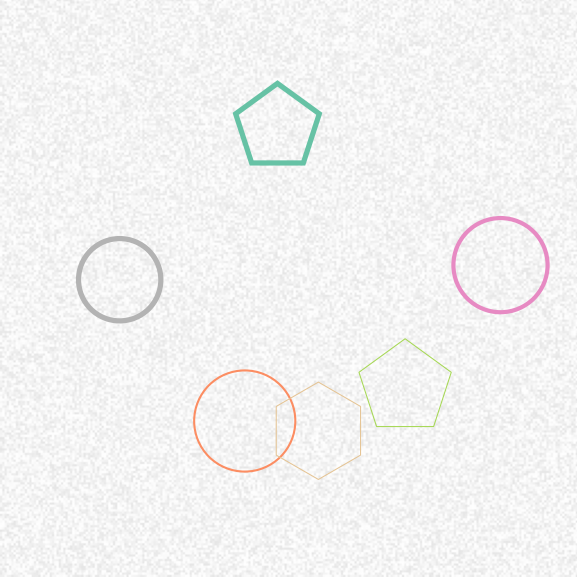[{"shape": "pentagon", "thickness": 2.5, "radius": 0.38, "center": [0.48, 0.779]}, {"shape": "circle", "thickness": 1, "radius": 0.44, "center": [0.424, 0.27]}, {"shape": "circle", "thickness": 2, "radius": 0.41, "center": [0.867, 0.54]}, {"shape": "pentagon", "thickness": 0.5, "radius": 0.42, "center": [0.701, 0.328]}, {"shape": "hexagon", "thickness": 0.5, "radius": 0.42, "center": [0.551, 0.253]}, {"shape": "circle", "thickness": 2.5, "radius": 0.36, "center": [0.207, 0.515]}]